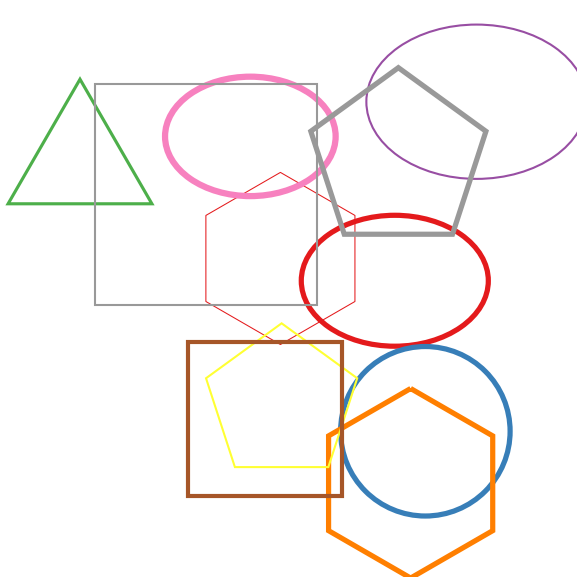[{"shape": "oval", "thickness": 2.5, "radius": 0.81, "center": [0.684, 0.513]}, {"shape": "hexagon", "thickness": 0.5, "radius": 0.75, "center": [0.486, 0.552]}, {"shape": "circle", "thickness": 2.5, "radius": 0.73, "center": [0.737, 0.252]}, {"shape": "triangle", "thickness": 1.5, "radius": 0.72, "center": [0.139, 0.718]}, {"shape": "oval", "thickness": 1, "radius": 0.95, "center": [0.825, 0.823]}, {"shape": "hexagon", "thickness": 2.5, "radius": 0.82, "center": [0.711, 0.162]}, {"shape": "pentagon", "thickness": 1, "radius": 0.69, "center": [0.488, 0.302]}, {"shape": "square", "thickness": 2, "radius": 0.67, "center": [0.459, 0.274]}, {"shape": "oval", "thickness": 3, "radius": 0.74, "center": [0.433, 0.763]}, {"shape": "pentagon", "thickness": 2.5, "radius": 0.8, "center": [0.69, 0.723]}, {"shape": "square", "thickness": 1, "radius": 0.96, "center": [0.357, 0.662]}]